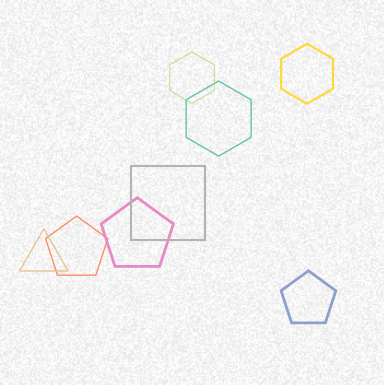[{"shape": "hexagon", "thickness": 1, "radius": 0.49, "center": [0.568, 0.692]}, {"shape": "pentagon", "thickness": 1, "radius": 0.42, "center": [0.199, 0.354]}, {"shape": "pentagon", "thickness": 2, "radius": 0.37, "center": [0.801, 0.222]}, {"shape": "pentagon", "thickness": 2, "radius": 0.49, "center": [0.357, 0.388]}, {"shape": "hexagon", "thickness": 0.5, "radius": 0.33, "center": [0.499, 0.798]}, {"shape": "hexagon", "thickness": 1.5, "radius": 0.39, "center": [0.798, 0.808]}, {"shape": "triangle", "thickness": 1, "radius": 0.36, "center": [0.114, 0.333]}, {"shape": "square", "thickness": 1.5, "radius": 0.48, "center": [0.436, 0.473]}]